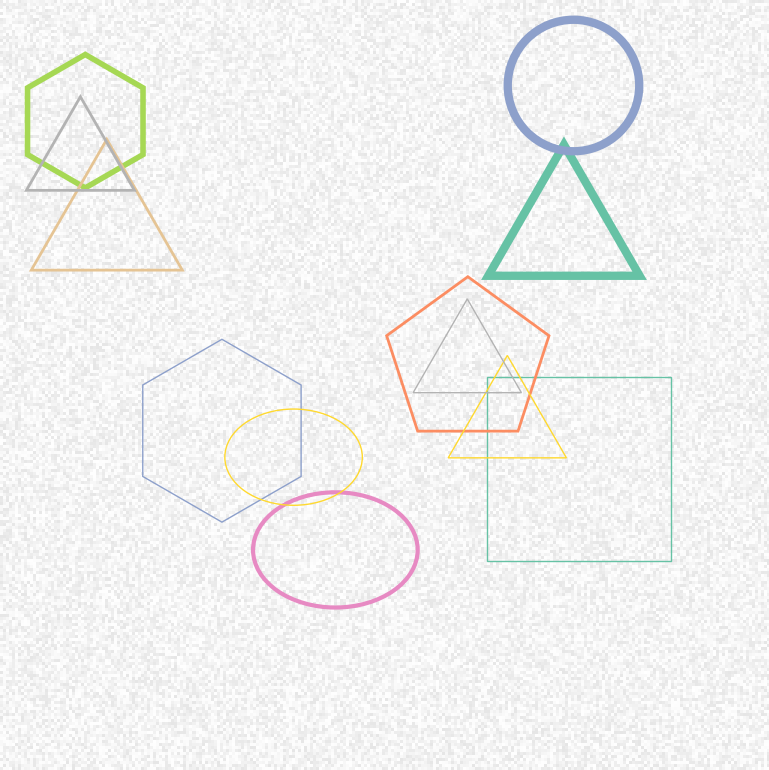[{"shape": "square", "thickness": 0.5, "radius": 0.6, "center": [0.752, 0.391]}, {"shape": "triangle", "thickness": 3, "radius": 0.57, "center": [0.732, 0.699]}, {"shape": "pentagon", "thickness": 1, "radius": 0.55, "center": [0.608, 0.53]}, {"shape": "circle", "thickness": 3, "radius": 0.43, "center": [0.745, 0.889]}, {"shape": "hexagon", "thickness": 0.5, "radius": 0.59, "center": [0.288, 0.441]}, {"shape": "oval", "thickness": 1.5, "radius": 0.53, "center": [0.436, 0.286]}, {"shape": "hexagon", "thickness": 2, "radius": 0.43, "center": [0.111, 0.843]}, {"shape": "triangle", "thickness": 0.5, "radius": 0.44, "center": [0.659, 0.45]}, {"shape": "oval", "thickness": 0.5, "radius": 0.45, "center": [0.381, 0.406]}, {"shape": "triangle", "thickness": 1, "radius": 0.57, "center": [0.139, 0.706]}, {"shape": "triangle", "thickness": 1, "radius": 0.41, "center": [0.104, 0.793]}, {"shape": "triangle", "thickness": 0.5, "radius": 0.41, "center": [0.607, 0.531]}]